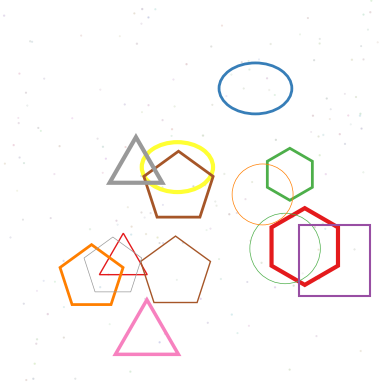[{"shape": "triangle", "thickness": 1, "radius": 0.36, "center": [0.32, 0.322]}, {"shape": "hexagon", "thickness": 3, "radius": 0.5, "center": [0.792, 0.36]}, {"shape": "oval", "thickness": 2, "radius": 0.47, "center": [0.663, 0.77]}, {"shape": "hexagon", "thickness": 2, "radius": 0.34, "center": [0.753, 0.547]}, {"shape": "circle", "thickness": 0.5, "radius": 0.46, "center": [0.741, 0.355]}, {"shape": "square", "thickness": 1.5, "radius": 0.46, "center": [0.868, 0.324]}, {"shape": "pentagon", "thickness": 2, "radius": 0.43, "center": [0.238, 0.279]}, {"shape": "circle", "thickness": 0.5, "radius": 0.4, "center": [0.682, 0.495]}, {"shape": "oval", "thickness": 3, "radius": 0.46, "center": [0.461, 0.566]}, {"shape": "pentagon", "thickness": 1, "radius": 0.48, "center": [0.456, 0.291]}, {"shape": "pentagon", "thickness": 2, "radius": 0.47, "center": [0.464, 0.513]}, {"shape": "triangle", "thickness": 2.5, "radius": 0.47, "center": [0.382, 0.127]}, {"shape": "pentagon", "thickness": 0.5, "radius": 0.39, "center": [0.293, 0.306]}, {"shape": "triangle", "thickness": 3, "radius": 0.39, "center": [0.353, 0.565]}]